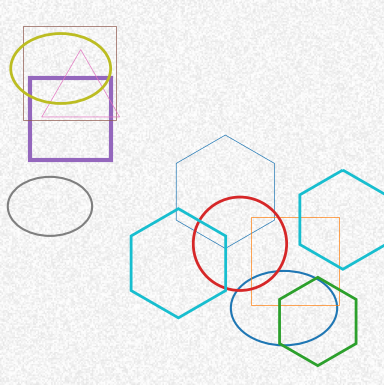[{"shape": "oval", "thickness": 1.5, "radius": 0.69, "center": [0.738, 0.2]}, {"shape": "hexagon", "thickness": 0.5, "radius": 0.74, "center": [0.585, 0.502]}, {"shape": "square", "thickness": 0.5, "radius": 0.57, "center": [0.767, 0.322]}, {"shape": "hexagon", "thickness": 2, "radius": 0.57, "center": [0.825, 0.165]}, {"shape": "circle", "thickness": 2, "radius": 0.61, "center": [0.623, 0.367]}, {"shape": "square", "thickness": 3, "radius": 0.53, "center": [0.183, 0.691]}, {"shape": "square", "thickness": 0.5, "radius": 0.61, "center": [0.18, 0.811]}, {"shape": "triangle", "thickness": 0.5, "radius": 0.58, "center": [0.21, 0.755]}, {"shape": "oval", "thickness": 1.5, "radius": 0.55, "center": [0.13, 0.464]}, {"shape": "oval", "thickness": 2, "radius": 0.65, "center": [0.158, 0.822]}, {"shape": "hexagon", "thickness": 2, "radius": 0.71, "center": [0.463, 0.316]}, {"shape": "hexagon", "thickness": 2, "radius": 0.64, "center": [0.89, 0.429]}]